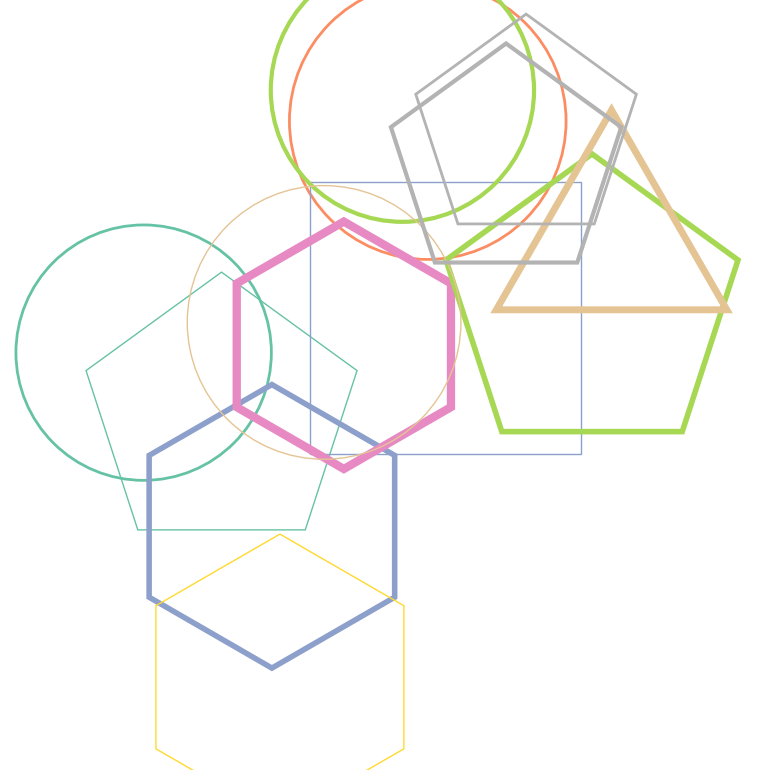[{"shape": "circle", "thickness": 1, "radius": 0.83, "center": [0.187, 0.542]}, {"shape": "pentagon", "thickness": 0.5, "radius": 0.93, "center": [0.288, 0.462]}, {"shape": "circle", "thickness": 1, "radius": 0.9, "center": [0.556, 0.843]}, {"shape": "hexagon", "thickness": 2, "radius": 0.92, "center": [0.353, 0.316]}, {"shape": "square", "thickness": 0.5, "radius": 0.88, "center": [0.578, 0.587]}, {"shape": "hexagon", "thickness": 3, "radius": 0.8, "center": [0.447, 0.552]}, {"shape": "pentagon", "thickness": 2, "radius": 1.0, "center": [0.769, 0.601]}, {"shape": "circle", "thickness": 1.5, "radius": 0.85, "center": [0.523, 0.883]}, {"shape": "hexagon", "thickness": 0.5, "radius": 0.93, "center": [0.364, 0.12]}, {"shape": "triangle", "thickness": 2.5, "radius": 0.86, "center": [0.794, 0.684]}, {"shape": "circle", "thickness": 0.5, "radius": 0.89, "center": [0.421, 0.581]}, {"shape": "pentagon", "thickness": 1, "radius": 0.75, "center": [0.683, 0.831]}, {"shape": "pentagon", "thickness": 1.5, "radius": 0.79, "center": [0.657, 0.786]}]